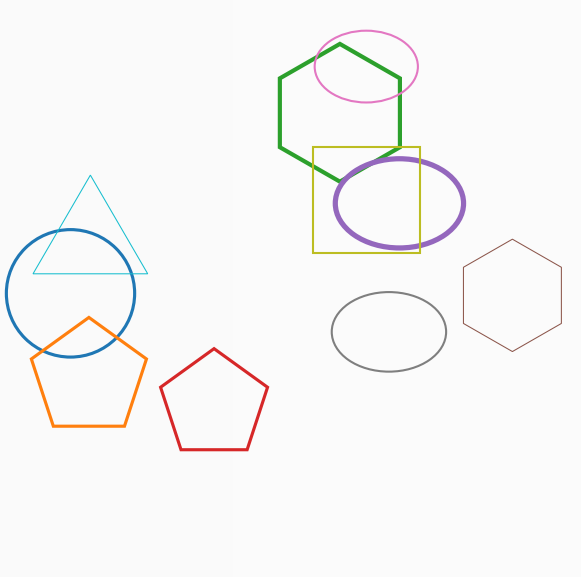[{"shape": "circle", "thickness": 1.5, "radius": 0.55, "center": [0.121, 0.491]}, {"shape": "pentagon", "thickness": 1.5, "radius": 0.52, "center": [0.153, 0.345]}, {"shape": "hexagon", "thickness": 2, "radius": 0.6, "center": [0.585, 0.804]}, {"shape": "pentagon", "thickness": 1.5, "radius": 0.48, "center": [0.368, 0.299]}, {"shape": "oval", "thickness": 2.5, "radius": 0.55, "center": [0.687, 0.647]}, {"shape": "hexagon", "thickness": 0.5, "radius": 0.49, "center": [0.882, 0.488]}, {"shape": "oval", "thickness": 1, "radius": 0.44, "center": [0.63, 0.884]}, {"shape": "oval", "thickness": 1, "radius": 0.49, "center": [0.669, 0.424]}, {"shape": "square", "thickness": 1, "radius": 0.46, "center": [0.63, 0.653]}, {"shape": "triangle", "thickness": 0.5, "radius": 0.57, "center": [0.155, 0.582]}]